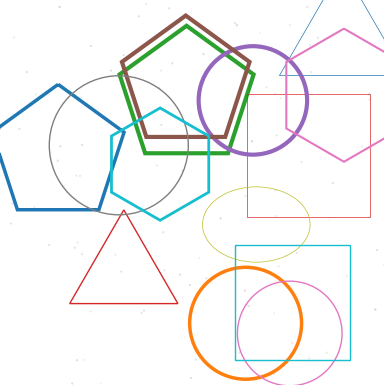[{"shape": "pentagon", "thickness": 2.5, "radius": 0.9, "center": [0.151, 0.601]}, {"shape": "triangle", "thickness": 0.5, "radius": 0.94, "center": [0.889, 0.898]}, {"shape": "circle", "thickness": 2.5, "radius": 0.73, "center": [0.638, 0.16]}, {"shape": "pentagon", "thickness": 3, "radius": 0.92, "center": [0.485, 0.75]}, {"shape": "triangle", "thickness": 1, "radius": 0.81, "center": [0.322, 0.293]}, {"shape": "square", "thickness": 0.5, "radius": 0.8, "center": [0.802, 0.596]}, {"shape": "circle", "thickness": 3, "radius": 0.7, "center": [0.657, 0.739]}, {"shape": "pentagon", "thickness": 3, "radius": 0.87, "center": [0.482, 0.785]}, {"shape": "circle", "thickness": 1, "radius": 0.68, "center": [0.753, 0.134]}, {"shape": "hexagon", "thickness": 1.5, "radius": 0.86, "center": [0.893, 0.753]}, {"shape": "circle", "thickness": 1, "radius": 0.9, "center": [0.309, 0.623]}, {"shape": "oval", "thickness": 0.5, "radius": 0.7, "center": [0.666, 0.417]}, {"shape": "hexagon", "thickness": 2, "radius": 0.73, "center": [0.416, 0.574]}, {"shape": "square", "thickness": 1, "radius": 0.75, "center": [0.76, 0.214]}]